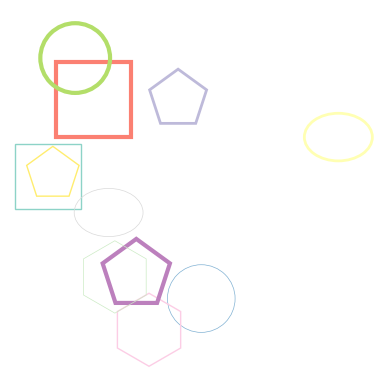[{"shape": "square", "thickness": 1, "radius": 0.42, "center": [0.125, 0.541]}, {"shape": "oval", "thickness": 2, "radius": 0.44, "center": [0.879, 0.644]}, {"shape": "pentagon", "thickness": 2, "radius": 0.39, "center": [0.463, 0.743]}, {"shape": "square", "thickness": 3, "radius": 0.49, "center": [0.243, 0.741]}, {"shape": "circle", "thickness": 0.5, "radius": 0.44, "center": [0.523, 0.225]}, {"shape": "circle", "thickness": 3, "radius": 0.45, "center": [0.195, 0.849]}, {"shape": "hexagon", "thickness": 1, "radius": 0.47, "center": [0.387, 0.143]}, {"shape": "oval", "thickness": 0.5, "radius": 0.45, "center": [0.282, 0.448]}, {"shape": "pentagon", "thickness": 3, "radius": 0.46, "center": [0.354, 0.288]}, {"shape": "hexagon", "thickness": 0.5, "radius": 0.47, "center": [0.298, 0.281]}, {"shape": "pentagon", "thickness": 1, "radius": 0.36, "center": [0.137, 0.548]}]